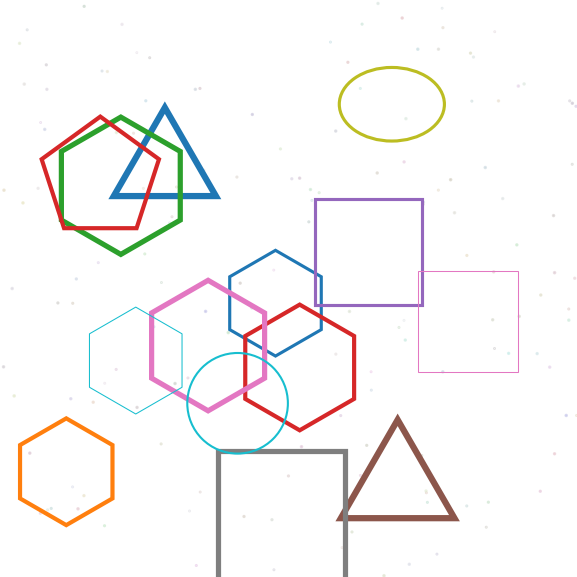[{"shape": "hexagon", "thickness": 1.5, "radius": 0.46, "center": [0.477, 0.474]}, {"shape": "triangle", "thickness": 3, "radius": 0.51, "center": [0.285, 0.711]}, {"shape": "hexagon", "thickness": 2, "radius": 0.46, "center": [0.115, 0.182]}, {"shape": "hexagon", "thickness": 2.5, "radius": 0.59, "center": [0.209, 0.677]}, {"shape": "pentagon", "thickness": 2, "radius": 0.53, "center": [0.174, 0.69]}, {"shape": "hexagon", "thickness": 2, "radius": 0.54, "center": [0.519, 0.363]}, {"shape": "square", "thickness": 1.5, "radius": 0.46, "center": [0.638, 0.562]}, {"shape": "triangle", "thickness": 3, "radius": 0.57, "center": [0.689, 0.159]}, {"shape": "hexagon", "thickness": 2.5, "radius": 0.56, "center": [0.36, 0.401]}, {"shape": "square", "thickness": 0.5, "radius": 0.43, "center": [0.81, 0.442]}, {"shape": "square", "thickness": 2.5, "radius": 0.55, "center": [0.488, 0.108]}, {"shape": "oval", "thickness": 1.5, "radius": 0.46, "center": [0.679, 0.819]}, {"shape": "circle", "thickness": 1, "radius": 0.44, "center": [0.411, 0.301]}, {"shape": "hexagon", "thickness": 0.5, "radius": 0.46, "center": [0.235, 0.375]}]